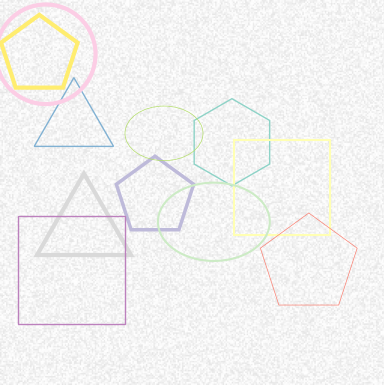[{"shape": "hexagon", "thickness": 1, "radius": 0.57, "center": [0.602, 0.631]}, {"shape": "square", "thickness": 1.5, "radius": 0.62, "center": [0.733, 0.513]}, {"shape": "pentagon", "thickness": 2.5, "radius": 0.53, "center": [0.403, 0.489]}, {"shape": "pentagon", "thickness": 0.5, "radius": 0.66, "center": [0.802, 0.315]}, {"shape": "triangle", "thickness": 1, "radius": 0.6, "center": [0.192, 0.679]}, {"shape": "oval", "thickness": 0.5, "radius": 0.51, "center": [0.426, 0.654]}, {"shape": "circle", "thickness": 3, "radius": 0.65, "center": [0.119, 0.859]}, {"shape": "triangle", "thickness": 3, "radius": 0.71, "center": [0.218, 0.408]}, {"shape": "square", "thickness": 1, "radius": 0.7, "center": [0.186, 0.298]}, {"shape": "oval", "thickness": 1.5, "radius": 0.73, "center": [0.555, 0.424]}, {"shape": "pentagon", "thickness": 3, "radius": 0.52, "center": [0.102, 0.857]}]